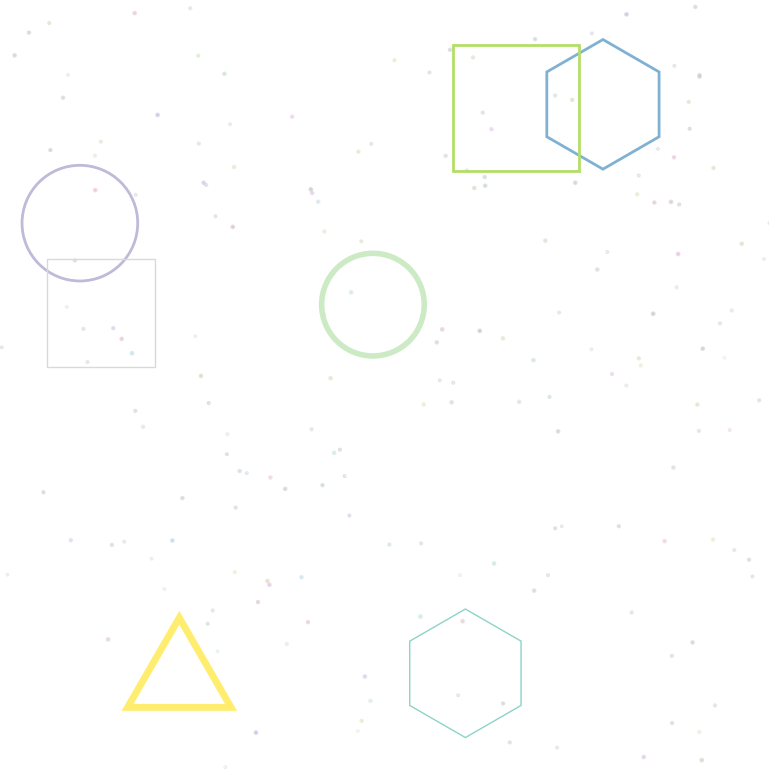[{"shape": "hexagon", "thickness": 0.5, "radius": 0.42, "center": [0.604, 0.126]}, {"shape": "circle", "thickness": 1, "radius": 0.38, "center": [0.104, 0.71]}, {"shape": "hexagon", "thickness": 1, "radius": 0.42, "center": [0.783, 0.864]}, {"shape": "square", "thickness": 1, "radius": 0.41, "center": [0.67, 0.859]}, {"shape": "square", "thickness": 0.5, "radius": 0.35, "center": [0.131, 0.593]}, {"shape": "circle", "thickness": 2, "radius": 0.33, "center": [0.484, 0.604]}, {"shape": "triangle", "thickness": 2.5, "radius": 0.39, "center": [0.233, 0.12]}]